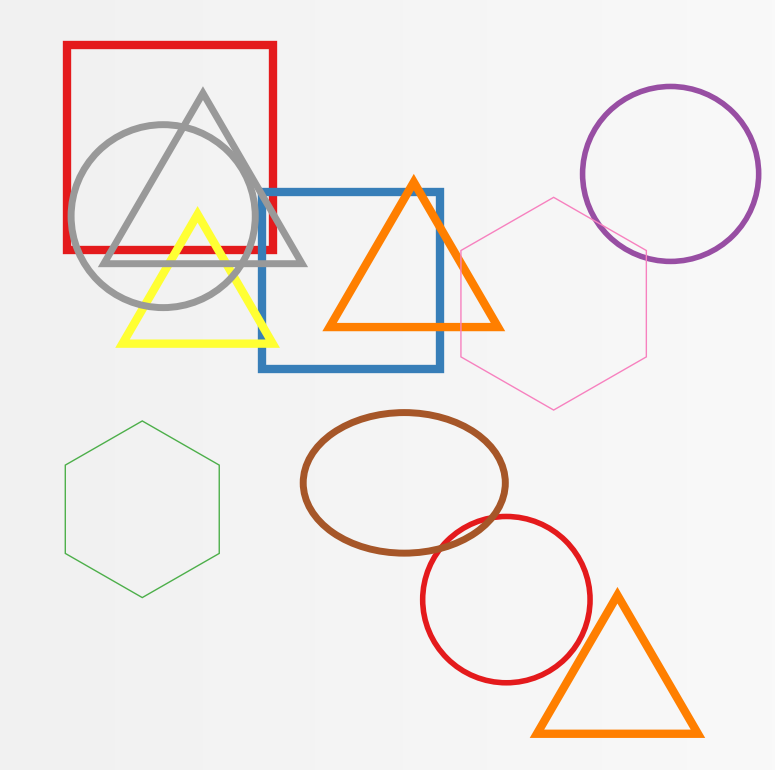[{"shape": "circle", "thickness": 2, "radius": 0.54, "center": [0.653, 0.221]}, {"shape": "square", "thickness": 3, "radius": 0.66, "center": [0.22, 0.808]}, {"shape": "square", "thickness": 3, "radius": 0.57, "center": [0.453, 0.635]}, {"shape": "hexagon", "thickness": 0.5, "radius": 0.57, "center": [0.184, 0.339]}, {"shape": "circle", "thickness": 2, "radius": 0.57, "center": [0.865, 0.774]}, {"shape": "triangle", "thickness": 3, "radius": 0.6, "center": [0.797, 0.107]}, {"shape": "triangle", "thickness": 3, "radius": 0.63, "center": [0.534, 0.638]}, {"shape": "triangle", "thickness": 3, "radius": 0.56, "center": [0.255, 0.61]}, {"shape": "oval", "thickness": 2.5, "radius": 0.65, "center": [0.522, 0.373]}, {"shape": "hexagon", "thickness": 0.5, "radius": 0.69, "center": [0.714, 0.606]}, {"shape": "circle", "thickness": 2.5, "radius": 0.59, "center": [0.211, 0.719]}, {"shape": "triangle", "thickness": 2.5, "radius": 0.74, "center": [0.262, 0.731]}]